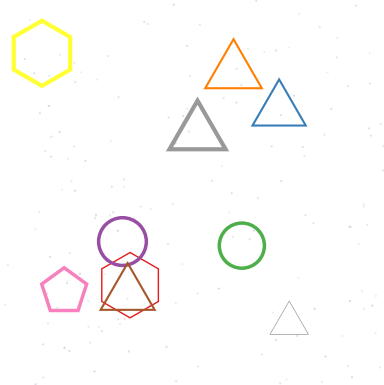[{"shape": "hexagon", "thickness": 1, "radius": 0.42, "center": [0.338, 0.259]}, {"shape": "triangle", "thickness": 1.5, "radius": 0.4, "center": [0.725, 0.714]}, {"shape": "circle", "thickness": 2.5, "radius": 0.29, "center": [0.628, 0.362]}, {"shape": "circle", "thickness": 2.5, "radius": 0.31, "center": [0.318, 0.373]}, {"shape": "triangle", "thickness": 1.5, "radius": 0.42, "center": [0.607, 0.813]}, {"shape": "hexagon", "thickness": 3, "radius": 0.42, "center": [0.109, 0.862]}, {"shape": "triangle", "thickness": 1.5, "radius": 0.4, "center": [0.332, 0.236]}, {"shape": "pentagon", "thickness": 2.5, "radius": 0.31, "center": [0.167, 0.243]}, {"shape": "triangle", "thickness": 0.5, "radius": 0.29, "center": [0.751, 0.16]}, {"shape": "triangle", "thickness": 3, "radius": 0.42, "center": [0.513, 0.654]}]